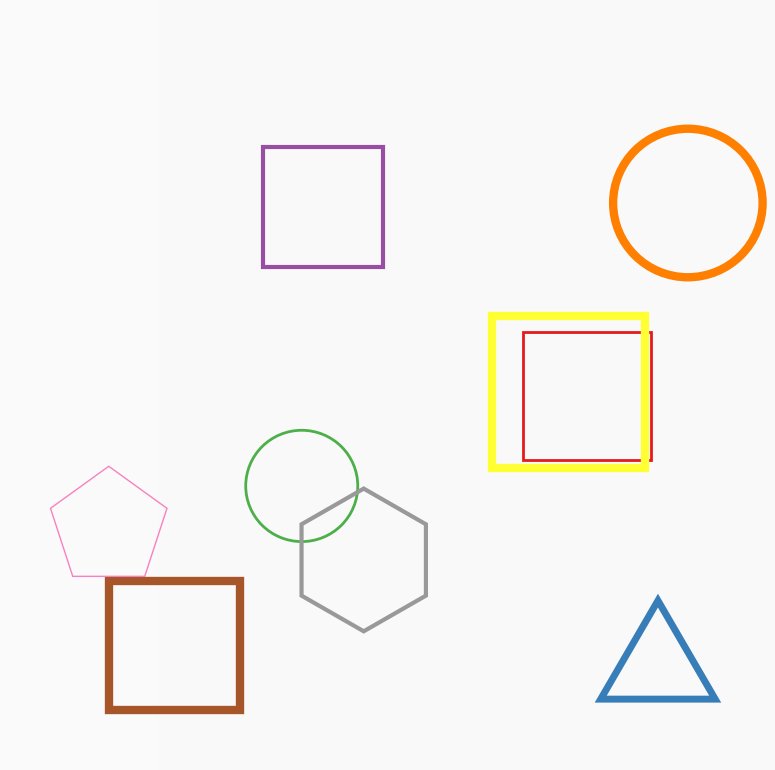[{"shape": "square", "thickness": 1, "radius": 0.41, "center": [0.757, 0.486]}, {"shape": "triangle", "thickness": 2.5, "radius": 0.43, "center": [0.849, 0.135]}, {"shape": "circle", "thickness": 1, "radius": 0.36, "center": [0.389, 0.369]}, {"shape": "square", "thickness": 1.5, "radius": 0.39, "center": [0.417, 0.731]}, {"shape": "circle", "thickness": 3, "radius": 0.48, "center": [0.888, 0.736]}, {"shape": "square", "thickness": 3, "radius": 0.49, "center": [0.733, 0.49]}, {"shape": "square", "thickness": 3, "radius": 0.42, "center": [0.225, 0.162]}, {"shape": "pentagon", "thickness": 0.5, "radius": 0.4, "center": [0.14, 0.315]}, {"shape": "hexagon", "thickness": 1.5, "radius": 0.46, "center": [0.469, 0.273]}]